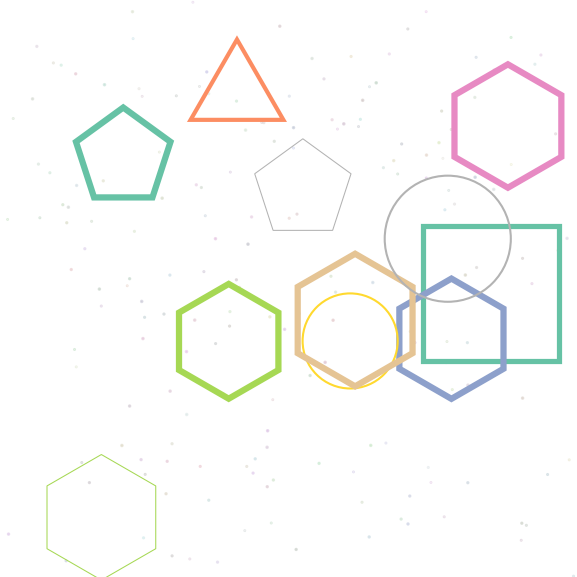[{"shape": "square", "thickness": 2.5, "radius": 0.59, "center": [0.85, 0.491]}, {"shape": "pentagon", "thickness": 3, "radius": 0.43, "center": [0.213, 0.727]}, {"shape": "triangle", "thickness": 2, "radius": 0.46, "center": [0.41, 0.838]}, {"shape": "hexagon", "thickness": 3, "radius": 0.52, "center": [0.782, 0.413]}, {"shape": "hexagon", "thickness": 3, "radius": 0.53, "center": [0.88, 0.781]}, {"shape": "hexagon", "thickness": 3, "radius": 0.5, "center": [0.396, 0.408]}, {"shape": "hexagon", "thickness": 0.5, "radius": 0.54, "center": [0.176, 0.103]}, {"shape": "circle", "thickness": 1, "radius": 0.41, "center": [0.606, 0.409]}, {"shape": "hexagon", "thickness": 3, "radius": 0.57, "center": [0.615, 0.445]}, {"shape": "circle", "thickness": 1, "radius": 0.55, "center": [0.775, 0.586]}, {"shape": "pentagon", "thickness": 0.5, "radius": 0.44, "center": [0.524, 0.671]}]